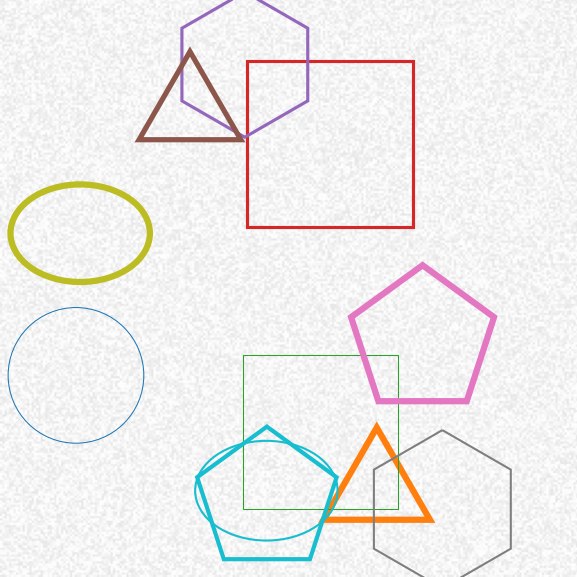[{"shape": "circle", "thickness": 0.5, "radius": 0.59, "center": [0.132, 0.349]}, {"shape": "triangle", "thickness": 3, "radius": 0.53, "center": [0.652, 0.152]}, {"shape": "square", "thickness": 0.5, "radius": 0.67, "center": [0.555, 0.251]}, {"shape": "square", "thickness": 1.5, "radius": 0.72, "center": [0.572, 0.749]}, {"shape": "hexagon", "thickness": 1.5, "radius": 0.63, "center": [0.424, 0.887]}, {"shape": "triangle", "thickness": 2.5, "radius": 0.51, "center": [0.329, 0.808]}, {"shape": "pentagon", "thickness": 3, "radius": 0.65, "center": [0.732, 0.41]}, {"shape": "hexagon", "thickness": 1, "radius": 0.68, "center": [0.766, 0.117]}, {"shape": "oval", "thickness": 3, "radius": 0.6, "center": [0.139, 0.595]}, {"shape": "pentagon", "thickness": 2, "radius": 0.63, "center": [0.462, 0.133]}, {"shape": "oval", "thickness": 1, "radius": 0.62, "center": [0.461, 0.149]}]